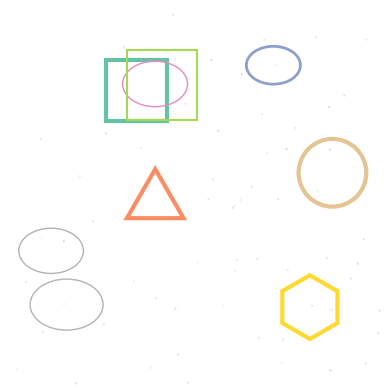[{"shape": "square", "thickness": 3, "radius": 0.4, "center": [0.355, 0.766]}, {"shape": "triangle", "thickness": 3, "radius": 0.42, "center": [0.403, 0.476]}, {"shape": "oval", "thickness": 2, "radius": 0.35, "center": [0.71, 0.831]}, {"shape": "oval", "thickness": 1, "radius": 0.42, "center": [0.403, 0.782]}, {"shape": "square", "thickness": 1.5, "radius": 0.46, "center": [0.42, 0.779]}, {"shape": "hexagon", "thickness": 3, "radius": 0.41, "center": [0.805, 0.202]}, {"shape": "circle", "thickness": 3, "radius": 0.44, "center": [0.864, 0.551]}, {"shape": "oval", "thickness": 1, "radius": 0.47, "center": [0.173, 0.209]}, {"shape": "oval", "thickness": 1, "radius": 0.42, "center": [0.133, 0.348]}]